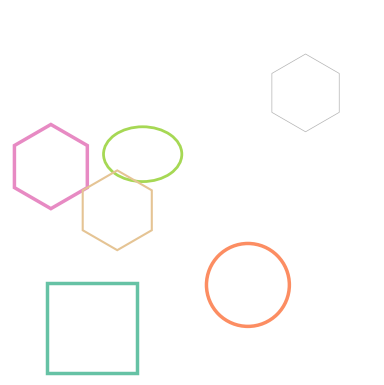[{"shape": "square", "thickness": 2.5, "radius": 0.58, "center": [0.238, 0.149]}, {"shape": "circle", "thickness": 2.5, "radius": 0.54, "center": [0.644, 0.26]}, {"shape": "hexagon", "thickness": 2.5, "radius": 0.55, "center": [0.132, 0.567]}, {"shape": "oval", "thickness": 2, "radius": 0.51, "center": [0.371, 0.6]}, {"shape": "hexagon", "thickness": 1.5, "radius": 0.52, "center": [0.305, 0.454]}, {"shape": "hexagon", "thickness": 0.5, "radius": 0.51, "center": [0.794, 0.759]}]